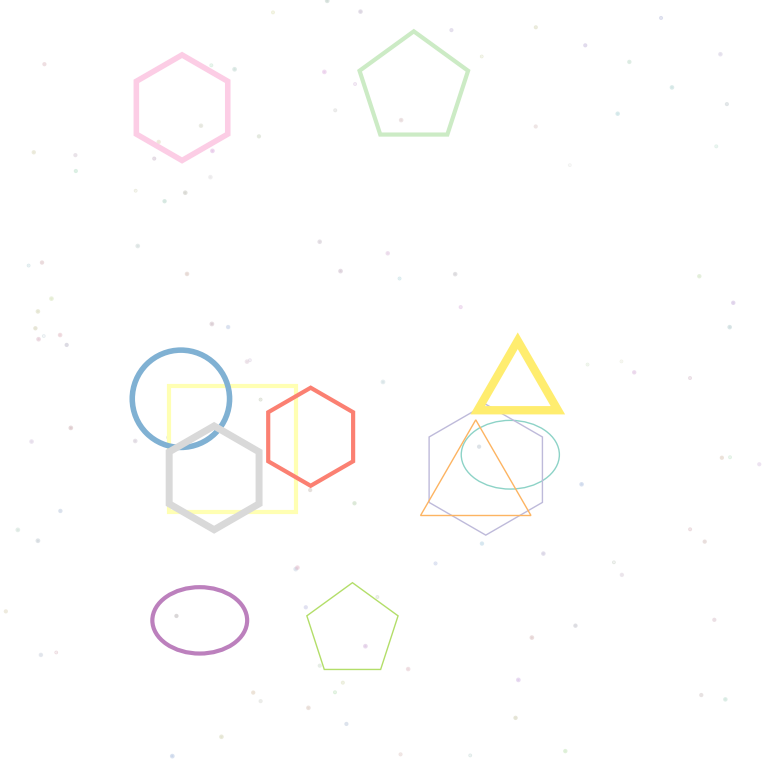[{"shape": "oval", "thickness": 0.5, "radius": 0.32, "center": [0.663, 0.409]}, {"shape": "square", "thickness": 1.5, "radius": 0.41, "center": [0.302, 0.417]}, {"shape": "hexagon", "thickness": 0.5, "radius": 0.42, "center": [0.631, 0.39]}, {"shape": "hexagon", "thickness": 1.5, "radius": 0.32, "center": [0.403, 0.433]}, {"shape": "circle", "thickness": 2, "radius": 0.32, "center": [0.235, 0.482]}, {"shape": "triangle", "thickness": 0.5, "radius": 0.41, "center": [0.618, 0.372]}, {"shape": "pentagon", "thickness": 0.5, "radius": 0.31, "center": [0.458, 0.181]}, {"shape": "hexagon", "thickness": 2, "radius": 0.34, "center": [0.236, 0.86]}, {"shape": "hexagon", "thickness": 2.5, "radius": 0.34, "center": [0.278, 0.379]}, {"shape": "oval", "thickness": 1.5, "radius": 0.31, "center": [0.259, 0.194]}, {"shape": "pentagon", "thickness": 1.5, "radius": 0.37, "center": [0.537, 0.885]}, {"shape": "triangle", "thickness": 3, "radius": 0.3, "center": [0.672, 0.497]}]